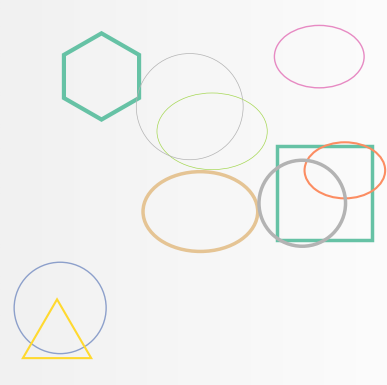[{"shape": "square", "thickness": 2.5, "radius": 0.62, "center": [0.837, 0.499]}, {"shape": "hexagon", "thickness": 3, "radius": 0.56, "center": [0.262, 0.801]}, {"shape": "oval", "thickness": 1.5, "radius": 0.52, "center": [0.89, 0.558]}, {"shape": "circle", "thickness": 1, "radius": 0.59, "center": [0.155, 0.2]}, {"shape": "oval", "thickness": 1, "radius": 0.58, "center": [0.824, 0.853]}, {"shape": "oval", "thickness": 0.5, "radius": 0.71, "center": [0.547, 0.659]}, {"shape": "triangle", "thickness": 1.5, "radius": 0.51, "center": [0.147, 0.121]}, {"shape": "oval", "thickness": 2.5, "radius": 0.74, "center": [0.517, 0.45]}, {"shape": "circle", "thickness": 2.5, "radius": 0.56, "center": [0.78, 0.472]}, {"shape": "circle", "thickness": 0.5, "radius": 0.69, "center": [0.49, 0.723]}]